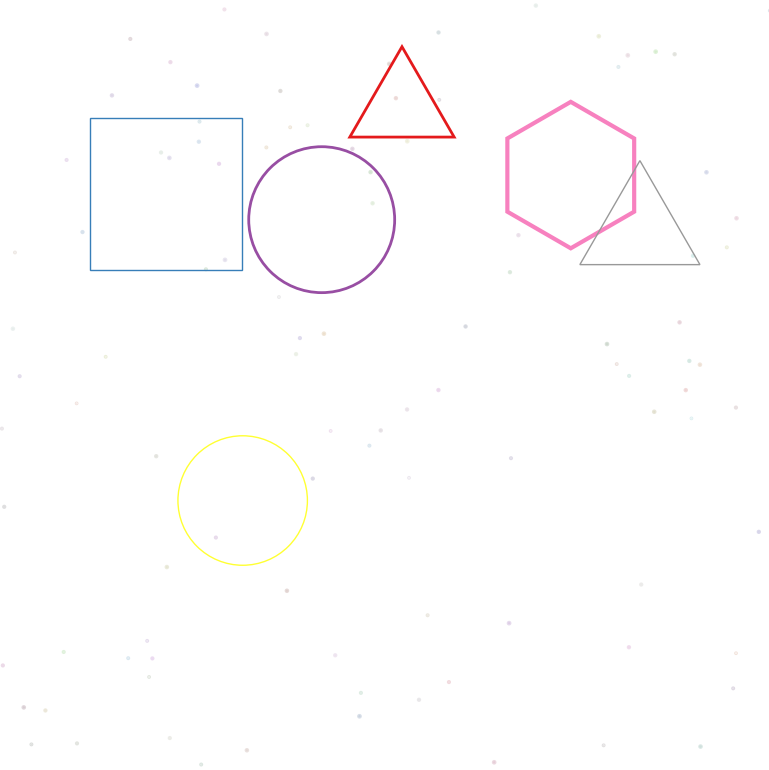[{"shape": "triangle", "thickness": 1, "radius": 0.39, "center": [0.522, 0.861]}, {"shape": "square", "thickness": 0.5, "radius": 0.5, "center": [0.216, 0.748]}, {"shape": "circle", "thickness": 1, "radius": 0.47, "center": [0.418, 0.715]}, {"shape": "circle", "thickness": 0.5, "radius": 0.42, "center": [0.315, 0.35]}, {"shape": "hexagon", "thickness": 1.5, "radius": 0.48, "center": [0.741, 0.773]}, {"shape": "triangle", "thickness": 0.5, "radius": 0.45, "center": [0.831, 0.701]}]